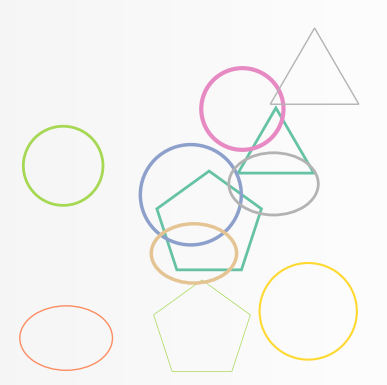[{"shape": "pentagon", "thickness": 2, "radius": 0.71, "center": [0.54, 0.414]}, {"shape": "triangle", "thickness": 2, "radius": 0.56, "center": [0.712, 0.607]}, {"shape": "oval", "thickness": 1, "radius": 0.6, "center": [0.171, 0.122]}, {"shape": "circle", "thickness": 2.5, "radius": 0.65, "center": [0.492, 0.494]}, {"shape": "circle", "thickness": 3, "radius": 0.53, "center": [0.626, 0.717]}, {"shape": "pentagon", "thickness": 0.5, "radius": 0.66, "center": [0.521, 0.141]}, {"shape": "circle", "thickness": 2, "radius": 0.51, "center": [0.163, 0.569]}, {"shape": "circle", "thickness": 1.5, "radius": 0.63, "center": [0.795, 0.191]}, {"shape": "oval", "thickness": 2.5, "radius": 0.55, "center": [0.5, 0.342]}, {"shape": "triangle", "thickness": 1, "radius": 0.66, "center": [0.812, 0.795]}, {"shape": "oval", "thickness": 2, "radius": 0.58, "center": [0.706, 0.522]}]